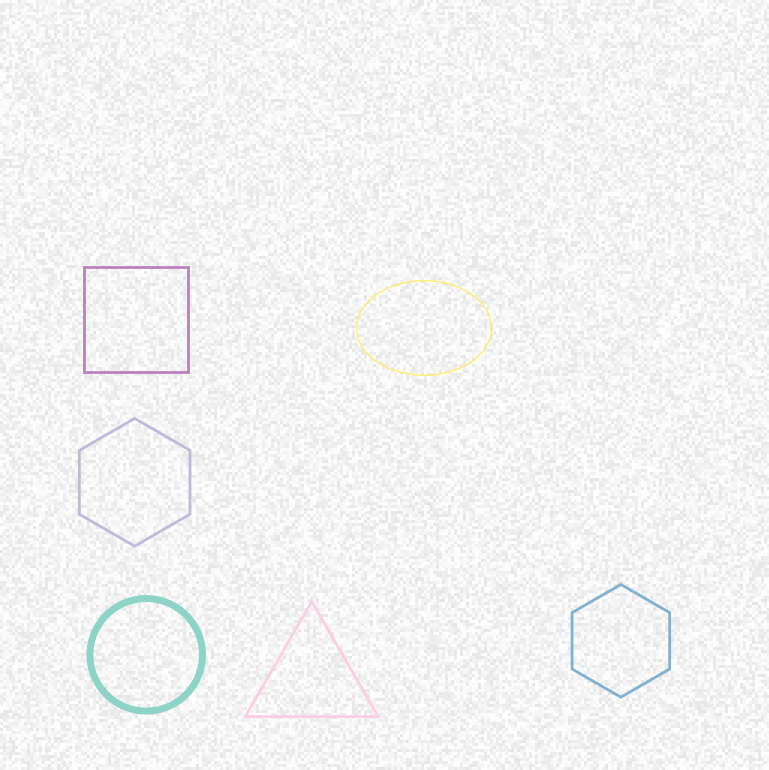[{"shape": "circle", "thickness": 2.5, "radius": 0.37, "center": [0.19, 0.15]}, {"shape": "hexagon", "thickness": 1, "radius": 0.41, "center": [0.175, 0.374]}, {"shape": "hexagon", "thickness": 1, "radius": 0.37, "center": [0.806, 0.168]}, {"shape": "triangle", "thickness": 1, "radius": 0.5, "center": [0.405, 0.119]}, {"shape": "square", "thickness": 1, "radius": 0.34, "center": [0.177, 0.585]}, {"shape": "oval", "thickness": 0.5, "radius": 0.44, "center": [0.551, 0.574]}]